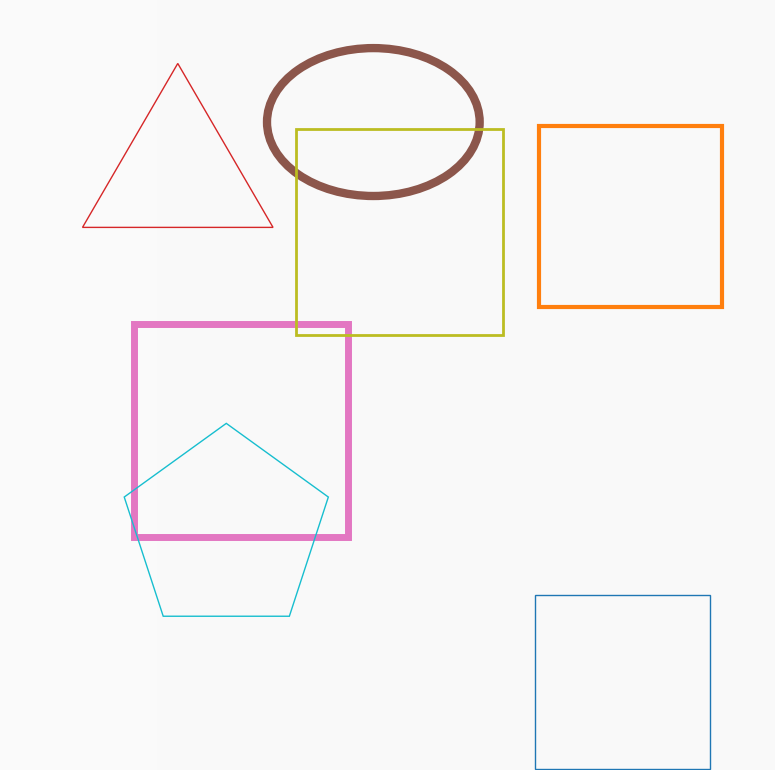[{"shape": "square", "thickness": 0.5, "radius": 0.56, "center": [0.804, 0.114]}, {"shape": "square", "thickness": 1.5, "radius": 0.59, "center": [0.813, 0.719]}, {"shape": "triangle", "thickness": 0.5, "radius": 0.71, "center": [0.229, 0.776]}, {"shape": "oval", "thickness": 3, "radius": 0.69, "center": [0.482, 0.842]}, {"shape": "square", "thickness": 2.5, "radius": 0.69, "center": [0.311, 0.441]}, {"shape": "square", "thickness": 1, "radius": 0.67, "center": [0.516, 0.699]}, {"shape": "pentagon", "thickness": 0.5, "radius": 0.69, "center": [0.292, 0.312]}]